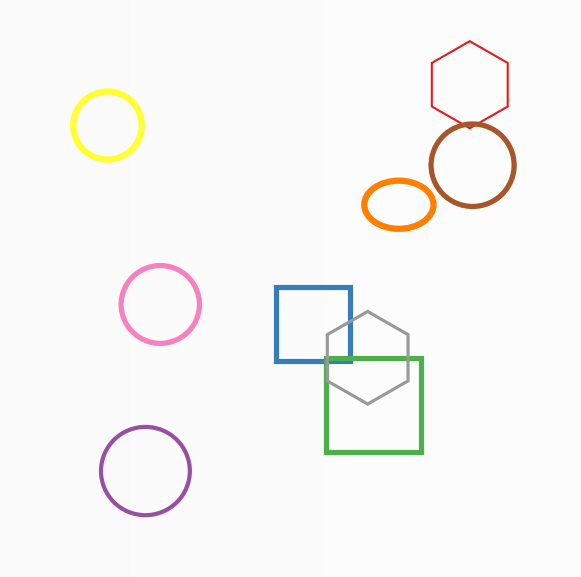[{"shape": "hexagon", "thickness": 1, "radius": 0.38, "center": [0.808, 0.852]}, {"shape": "square", "thickness": 2.5, "radius": 0.32, "center": [0.538, 0.438]}, {"shape": "square", "thickness": 2.5, "radius": 0.41, "center": [0.643, 0.298]}, {"shape": "circle", "thickness": 2, "radius": 0.38, "center": [0.25, 0.183]}, {"shape": "oval", "thickness": 3, "radius": 0.3, "center": [0.686, 0.645]}, {"shape": "circle", "thickness": 3, "radius": 0.29, "center": [0.185, 0.782]}, {"shape": "circle", "thickness": 2.5, "radius": 0.36, "center": [0.813, 0.713]}, {"shape": "circle", "thickness": 2.5, "radius": 0.34, "center": [0.276, 0.472]}, {"shape": "hexagon", "thickness": 1.5, "radius": 0.4, "center": [0.633, 0.38]}]